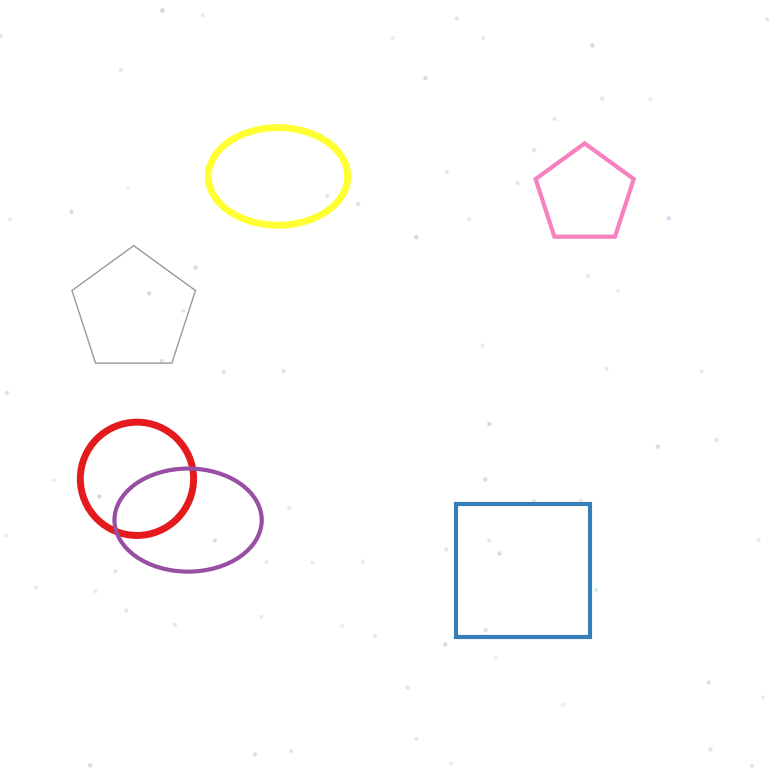[{"shape": "circle", "thickness": 2.5, "radius": 0.37, "center": [0.178, 0.378]}, {"shape": "square", "thickness": 1.5, "radius": 0.43, "center": [0.679, 0.259]}, {"shape": "oval", "thickness": 1.5, "radius": 0.48, "center": [0.244, 0.325]}, {"shape": "oval", "thickness": 2.5, "radius": 0.45, "center": [0.361, 0.771]}, {"shape": "pentagon", "thickness": 1.5, "radius": 0.33, "center": [0.759, 0.747]}, {"shape": "pentagon", "thickness": 0.5, "radius": 0.42, "center": [0.174, 0.597]}]